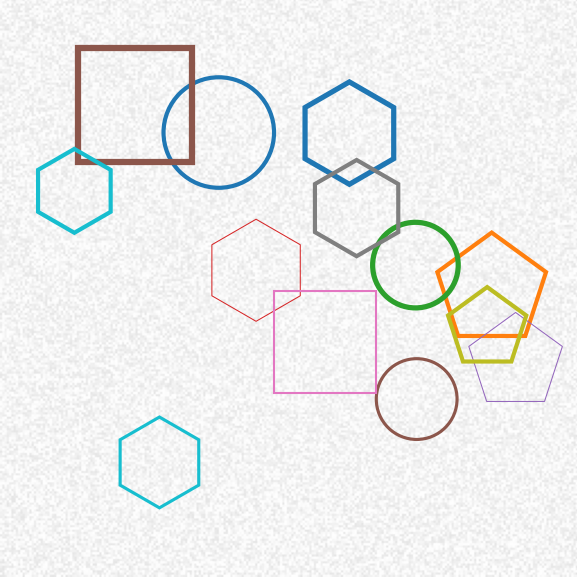[{"shape": "circle", "thickness": 2, "radius": 0.48, "center": [0.379, 0.77]}, {"shape": "hexagon", "thickness": 2.5, "radius": 0.44, "center": [0.605, 0.769]}, {"shape": "pentagon", "thickness": 2, "radius": 0.49, "center": [0.851, 0.497]}, {"shape": "circle", "thickness": 2.5, "radius": 0.37, "center": [0.719, 0.54]}, {"shape": "hexagon", "thickness": 0.5, "radius": 0.44, "center": [0.443, 0.531]}, {"shape": "pentagon", "thickness": 0.5, "radius": 0.43, "center": [0.893, 0.373]}, {"shape": "circle", "thickness": 1.5, "radius": 0.35, "center": [0.722, 0.308]}, {"shape": "square", "thickness": 3, "radius": 0.49, "center": [0.234, 0.817]}, {"shape": "square", "thickness": 1, "radius": 0.44, "center": [0.562, 0.407]}, {"shape": "hexagon", "thickness": 2, "radius": 0.42, "center": [0.618, 0.639]}, {"shape": "pentagon", "thickness": 2, "radius": 0.36, "center": [0.844, 0.431]}, {"shape": "hexagon", "thickness": 1.5, "radius": 0.39, "center": [0.276, 0.198]}, {"shape": "hexagon", "thickness": 2, "radius": 0.36, "center": [0.129, 0.669]}]